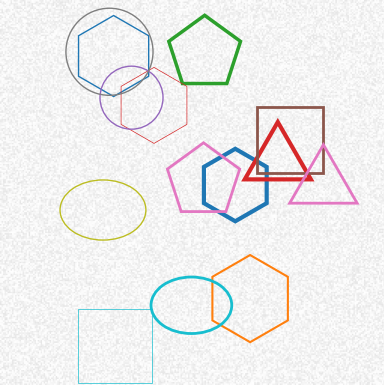[{"shape": "hexagon", "thickness": 1, "radius": 0.53, "center": [0.295, 0.854]}, {"shape": "hexagon", "thickness": 3, "radius": 0.47, "center": [0.611, 0.519]}, {"shape": "hexagon", "thickness": 1.5, "radius": 0.57, "center": [0.65, 0.224]}, {"shape": "pentagon", "thickness": 2.5, "radius": 0.49, "center": [0.532, 0.862]}, {"shape": "triangle", "thickness": 3, "radius": 0.5, "center": [0.722, 0.584]}, {"shape": "hexagon", "thickness": 0.5, "radius": 0.49, "center": [0.4, 0.726]}, {"shape": "circle", "thickness": 1, "radius": 0.41, "center": [0.342, 0.746]}, {"shape": "square", "thickness": 2, "radius": 0.43, "center": [0.753, 0.637]}, {"shape": "triangle", "thickness": 2, "radius": 0.51, "center": [0.84, 0.523]}, {"shape": "pentagon", "thickness": 2, "radius": 0.49, "center": [0.529, 0.53]}, {"shape": "circle", "thickness": 1, "radius": 0.57, "center": [0.284, 0.865]}, {"shape": "oval", "thickness": 1, "radius": 0.56, "center": [0.267, 0.455]}, {"shape": "oval", "thickness": 2, "radius": 0.52, "center": [0.497, 0.207]}, {"shape": "square", "thickness": 0.5, "radius": 0.48, "center": [0.299, 0.102]}]